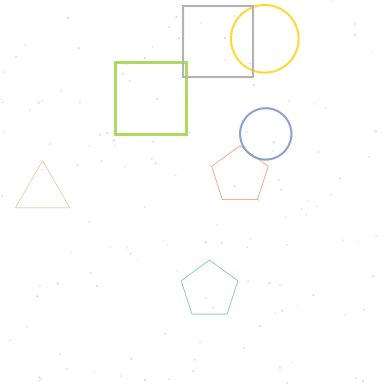[{"shape": "pentagon", "thickness": 0.5, "radius": 0.39, "center": [0.544, 0.247]}, {"shape": "pentagon", "thickness": 0.5, "radius": 0.39, "center": [0.623, 0.544]}, {"shape": "circle", "thickness": 1.5, "radius": 0.33, "center": [0.69, 0.652]}, {"shape": "square", "thickness": 2, "radius": 0.47, "center": [0.391, 0.745]}, {"shape": "circle", "thickness": 1.5, "radius": 0.44, "center": [0.688, 0.899]}, {"shape": "triangle", "thickness": 0.5, "radius": 0.41, "center": [0.111, 0.501]}, {"shape": "square", "thickness": 1.5, "radius": 0.46, "center": [0.566, 0.892]}]